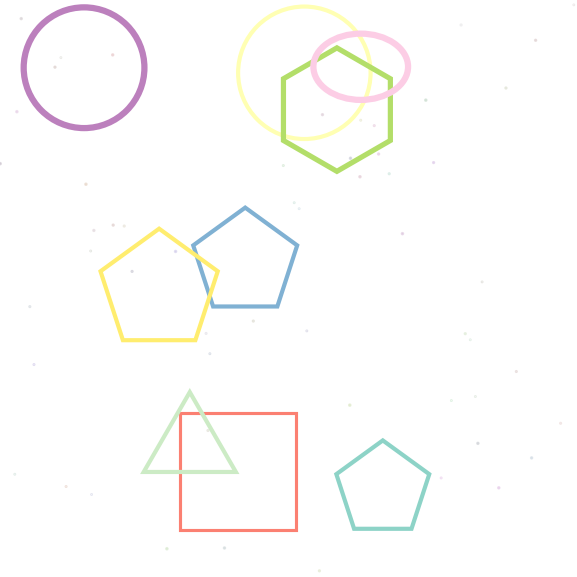[{"shape": "pentagon", "thickness": 2, "radius": 0.42, "center": [0.663, 0.152]}, {"shape": "circle", "thickness": 2, "radius": 0.57, "center": [0.527, 0.873]}, {"shape": "square", "thickness": 1.5, "radius": 0.5, "center": [0.412, 0.183]}, {"shape": "pentagon", "thickness": 2, "radius": 0.47, "center": [0.425, 0.545]}, {"shape": "hexagon", "thickness": 2.5, "radius": 0.53, "center": [0.583, 0.809]}, {"shape": "oval", "thickness": 3, "radius": 0.41, "center": [0.625, 0.884]}, {"shape": "circle", "thickness": 3, "radius": 0.52, "center": [0.146, 0.882]}, {"shape": "triangle", "thickness": 2, "radius": 0.46, "center": [0.329, 0.228]}, {"shape": "pentagon", "thickness": 2, "radius": 0.53, "center": [0.276, 0.496]}]